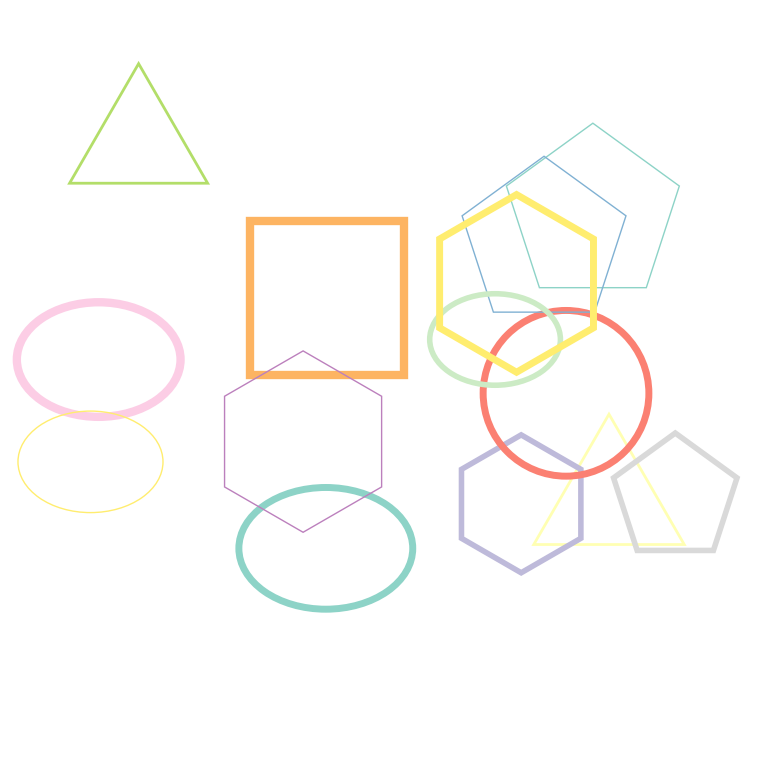[{"shape": "pentagon", "thickness": 0.5, "radius": 0.59, "center": [0.77, 0.722]}, {"shape": "oval", "thickness": 2.5, "radius": 0.56, "center": [0.423, 0.288]}, {"shape": "triangle", "thickness": 1, "radius": 0.56, "center": [0.791, 0.349]}, {"shape": "hexagon", "thickness": 2, "radius": 0.45, "center": [0.677, 0.346]}, {"shape": "circle", "thickness": 2.5, "radius": 0.54, "center": [0.735, 0.489]}, {"shape": "pentagon", "thickness": 0.5, "radius": 0.56, "center": [0.707, 0.685]}, {"shape": "square", "thickness": 3, "radius": 0.5, "center": [0.424, 0.613]}, {"shape": "triangle", "thickness": 1, "radius": 0.52, "center": [0.18, 0.814]}, {"shape": "oval", "thickness": 3, "radius": 0.53, "center": [0.128, 0.533]}, {"shape": "pentagon", "thickness": 2, "radius": 0.42, "center": [0.877, 0.353]}, {"shape": "hexagon", "thickness": 0.5, "radius": 0.59, "center": [0.394, 0.427]}, {"shape": "oval", "thickness": 2, "radius": 0.42, "center": [0.643, 0.559]}, {"shape": "oval", "thickness": 0.5, "radius": 0.47, "center": [0.118, 0.4]}, {"shape": "hexagon", "thickness": 2.5, "radius": 0.58, "center": [0.671, 0.632]}]